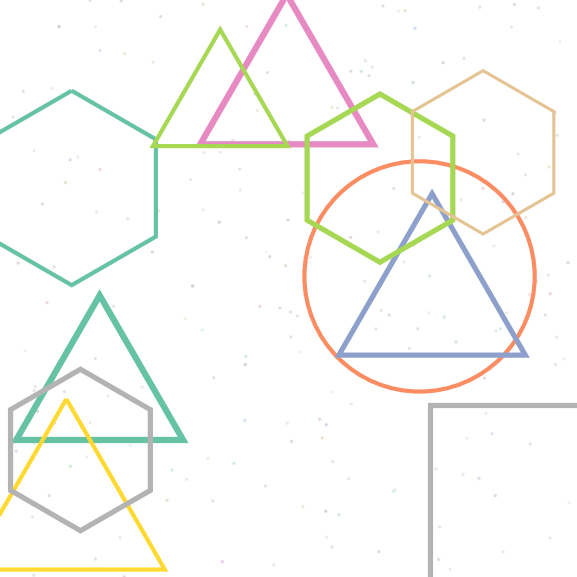[{"shape": "hexagon", "thickness": 2, "radius": 0.84, "center": [0.124, 0.674]}, {"shape": "triangle", "thickness": 3, "radius": 0.83, "center": [0.173, 0.321]}, {"shape": "circle", "thickness": 2, "radius": 1.0, "center": [0.727, 0.52]}, {"shape": "triangle", "thickness": 2.5, "radius": 0.93, "center": [0.748, 0.477]}, {"shape": "triangle", "thickness": 3, "radius": 0.87, "center": [0.497, 0.836]}, {"shape": "hexagon", "thickness": 2.5, "radius": 0.73, "center": [0.658, 0.691]}, {"shape": "triangle", "thickness": 2, "radius": 0.67, "center": [0.381, 0.813]}, {"shape": "triangle", "thickness": 2, "radius": 0.98, "center": [0.115, 0.111]}, {"shape": "hexagon", "thickness": 1.5, "radius": 0.71, "center": [0.837, 0.735]}, {"shape": "square", "thickness": 2.5, "radius": 0.75, "center": [0.895, 0.147]}, {"shape": "hexagon", "thickness": 2.5, "radius": 0.7, "center": [0.139, 0.22]}]